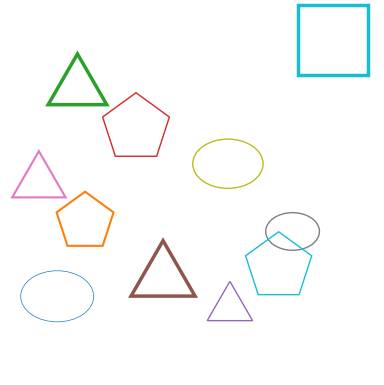[{"shape": "oval", "thickness": 0.5, "radius": 0.47, "center": [0.149, 0.23]}, {"shape": "pentagon", "thickness": 1.5, "radius": 0.39, "center": [0.221, 0.424]}, {"shape": "triangle", "thickness": 2.5, "radius": 0.44, "center": [0.201, 0.772]}, {"shape": "pentagon", "thickness": 1, "radius": 0.46, "center": [0.353, 0.668]}, {"shape": "triangle", "thickness": 1, "radius": 0.34, "center": [0.597, 0.201]}, {"shape": "triangle", "thickness": 2.5, "radius": 0.48, "center": [0.424, 0.279]}, {"shape": "triangle", "thickness": 1.5, "radius": 0.4, "center": [0.101, 0.527]}, {"shape": "oval", "thickness": 1, "radius": 0.35, "center": [0.76, 0.399]}, {"shape": "oval", "thickness": 1, "radius": 0.46, "center": [0.592, 0.575]}, {"shape": "square", "thickness": 2.5, "radius": 0.46, "center": [0.865, 0.896]}, {"shape": "pentagon", "thickness": 1, "radius": 0.45, "center": [0.724, 0.308]}]